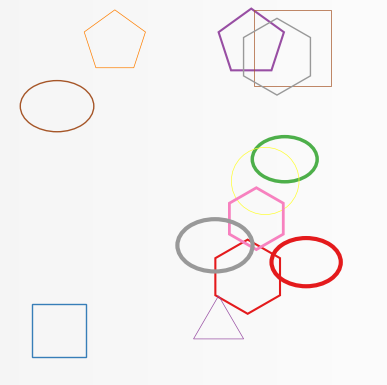[{"shape": "oval", "thickness": 3, "radius": 0.45, "center": [0.79, 0.319]}, {"shape": "hexagon", "thickness": 1.5, "radius": 0.48, "center": [0.639, 0.281]}, {"shape": "square", "thickness": 1, "radius": 0.35, "center": [0.153, 0.142]}, {"shape": "oval", "thickness": 2.5, "radius": 0.42, "center": [0.735, 0.586]}, {"shape": "pentagon", "thickness": 1.5, "radius": 0.44, "center": [0.648, 0.889]}, {"shape": "triangle", "thickness": 0.5, "radius": 0.37, "center": [0.564, 0.157]}, {"shape": "pentagon", "thickness": 0.5, "radius": 0.42, "center": [0.296, 0.891]}, {"shape": "circle", "thickness": 0.5, "radius": 0.44, "center": [0.684, 0.53]}, {"shape": "oval", "thickness": 1, "radius": 0.47, "center": [0.147, 0.724]}, {"shape": "square", "thickness": 0.5, "radius": 0.5, "center": [0.754, 0.875]}, {"shape": "hexagon", "thickness": 2, "radius": 0.4, "center": [0.662, 0.432]}, {"shape": "oval", "thickness": 3, "radius": 0.49, "center": [0.555, 0.363]}, {"shape": "hexagon", "thickness": 1, "radius": 0.5, "center": [0.715, 0.853]}]